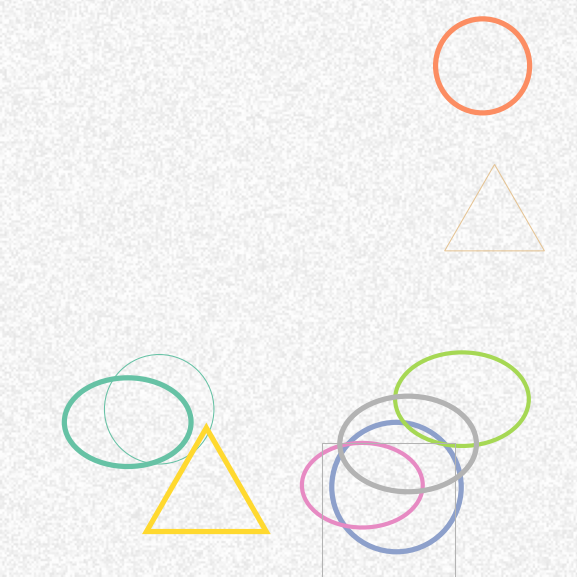[{"shape": "oval", "thickness": 2.5, "radius": 0.55, "center": [0.221, 0.268]}, {"shape": "circle", "thickness": 0.5, "radius": 0.47, "center": [0.276, 0.29]}, {"shape": "circle", "thickness": 2.5, "radius": 0.41, "center": [0.836, 0.885]}, {"shape": "circle", "thickness": 2.5, "radius": 0.56, "center": [0.687, 0.156]}, {"shape": "oval", "thickness": 2, "radius": 0.52, "center": [0.627, 0.159]}, {"shape": "oval", "thickness": 2, "radius": 0.58, "center": [0.8, 0.308]}, {"shape": "triangle", "thickness": 2.5, "radius": 0.6, "center": [0.357, 0.139]}, {"shape": "triangle", "thickness": 0.5, "radius": 0.5, "center": [0.856, 0.615]}, {"shape": "oval", "thickness": 2.5, "radius": 0.59, "center": [0.707, 0.23]}, {"shape": "square", "thickness": 0.5, "radius": 0.58, "center": [0.672, 0.116]}]